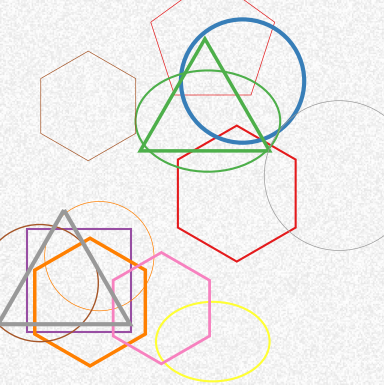[{"shape": "hexagon", "thickness": 1.5, "radius": 0.88, "center": [0.615, 0.497]}, {"shape": "pentagon", "thickness": 0.5, "radius": 0.85, "center": [0.552, 0.89]}, {"shape": "circle", "thickness": 3, "radius": 0.8, "center": [0.63, 0.789]}, {"shape": "triangle", "thickness": 2.5, "radius": 0.97, "center": [0.532, 0.705]}, {"shape": "oval", "thickness": 1.5, "radius": 0.94, "center": [0.54, 0.686]}, {"shape": "square", "thickness": 1.5, "radius": 0.67, "center": [0.205, 0.271]}, {"shape": "circle", "thickness": 0.5, "radius": 0.71, "center": [0.258, 0.335]}, {"shape": "hexagon", "thickness": 2.5, "radius": 0.83, "center": [0.234, 0.215]}, {"shape": "oval", "thickness": 1.5, "radius": 0.74, "center": [0.553, 0.113]}, {"shape": "hexagon", "thickness": 0.5, "radius": 0.71, "center": [0.229, 0.725]}, {"shape": "circle", "thickness": 1, "radius": 0.76, "center": [0.103, 0.265]}, {"shape": "hexagon", "thickness": 2, "radius": 0.72, "center": [0.419, 0.2]}, {"shape": "circle", "thickness": 0.5, "radius": 0.97, "center": [0.881, 0.544]}, {"shape": "triangle", "thickness": 3, "radius": 0.99, "center": [0.166, 0.257]}]